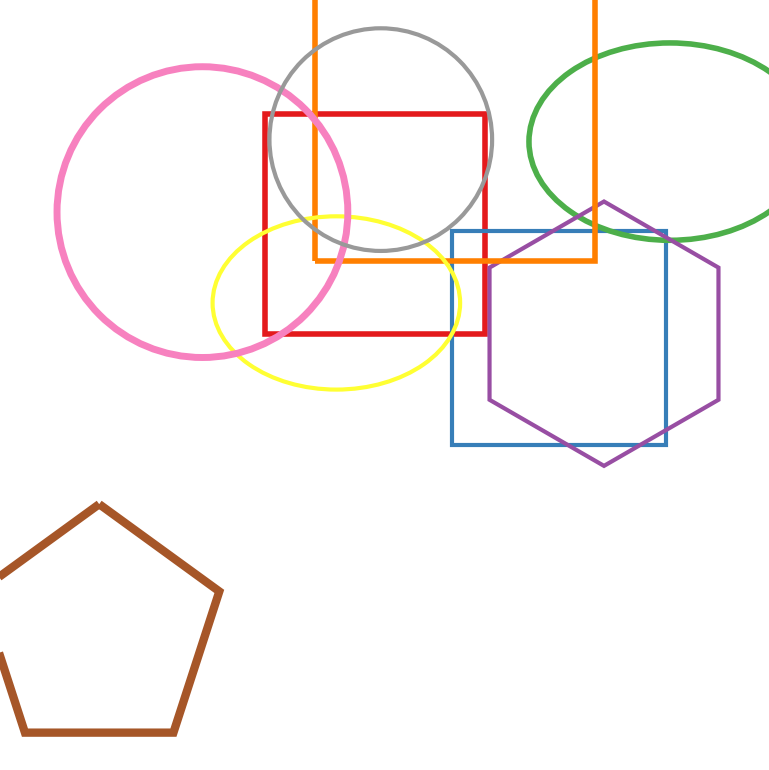[{"shape": "square", "thickness": 2, "radius": 0.71, "center": [0.487, 0.71]}, {"shape": "square", "thickness": 1.5, "radius": 0.7, "center": [0.726, 0.561]}, {"shape": "oval", "thickness": 2, "radius": 0.92, "center": [0.87, 0.816]}, {"shape": "hexagon", "thickness": 1.5, "radius": 0.86, "center": [0.784, 0.567]}, {"shape": "square", "thickness": 2, "radius": 0.91, "center": [0.591, 0.843]}, {"shape": "oval", "thickness": 1.5, "radius": 0.8, "center": [0.437, 0.607]}, {"shape": "pentagon", "thickness": 3, "radius": 0.82, "center": [0.129, 0.181]}, {"shape": "circle", "thickness": 2.5, "radius": 0.94, "center": [0.263, 0.725]}, {"shape": "circle", "thickness": 1.5, "radius": 0.72, "center": [0.495, 0.819]}]